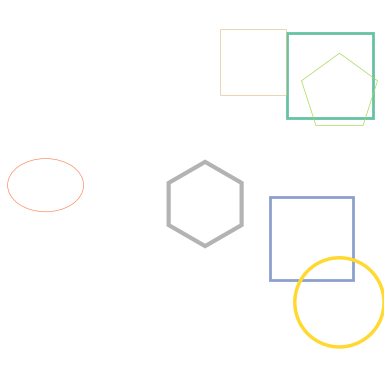[{"shape": "square", "thickness": 2, "radius": 0.55, "center": [0.857, 0.804]}, {"shape": "oval", "thickness": 0.5, "radius": 0.49, "center": [0.118, 0.519]}, {"shape": "square", "thickness": 2, "radius": 0.54, "center": [0.809, 0.38]}, {"shape": "pentagon", "thickness": 0.5, "radius": 0.52, "center": [0.882, 0.758]}, {"shape": "circle", "thickness": 2.5, "radius": 0.58, "center": [0.882, 0.215]}, {"shape": "square", "thickness": 0.5, "radius": 0.43, "center": [0.657, 0.84]}, {"shape": "hexagon", "thickness": 3, "radius": 0.55, "center": [0.533, 0.47]}]